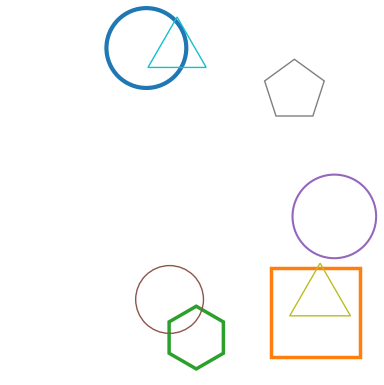[{"shape": "circle", "thickness": 3, "radius": 0.52, "center": [0.38, 0.875]}, {"shape": "square", "thickness": 2.5, "radius": 0.58, "center": [0.82, 0.188]}, {"shape": "hexagon", "thickness": 2.5, "radius": 0.41, "center": [0.51, 0.123]}, {"shape": "circle", "thickness": 1.5, "radius": 0.54, "center": [0.868, 0.438]}, {"shape": "circle", "thickness": 1, "radius": 0.44, "center": [0.44, 0.222]}, {"shape": "pentagon", "thickness": 1, "radius": 0.41, "center": [0.765, 0.765]}, {"shape": "triangle", "thickness": 1, "radius": 0.46, "center": [0.831, 0.225]}, {"shape": "triangle", "thickness": 1, "radius": 0.44, "center": [0.46, 0.869]}]